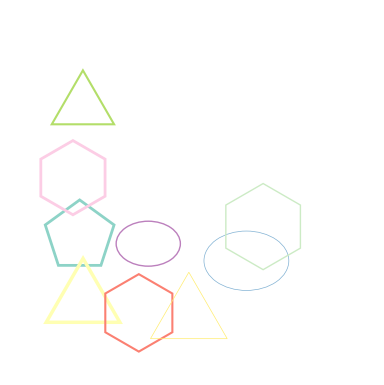[{"shape": "pentagon", "thickness": 2, "radius": 0.47, "center": [0.207, 0.387]}, {"shape": "triangle", "thickness": 2.5, "radius": 0.55, "center": [0.216, 0.218]}, {"shape": "hexagon", "thickness": 1.5, "radius": 0.5, "center": [0.361, 0.187]}, {"shape": "oval", "thickness": 0.5, "radius": 0.55, "center": [0.64, 0.323]}, {"shape": "triangle", "thickness": 1.5, "radius": 0.47, "center": [0.215, 0.724]}, {"shape": "hexagon", "thickness": 2, "radius": 0.48, "center": [0.189, 0.538]}, {"shape": "oval", "thickness": 1, "radius": 0.42, "center": [0.385, 0.367]}, {"shape": "hexagon", "thickness": 1, "radius": 0.56, "center": [0.683, 0.411]}, {"shape": "triangle", "thickness": 0.5, "radius": 0.58, "center": [0.49, 0.178]}]